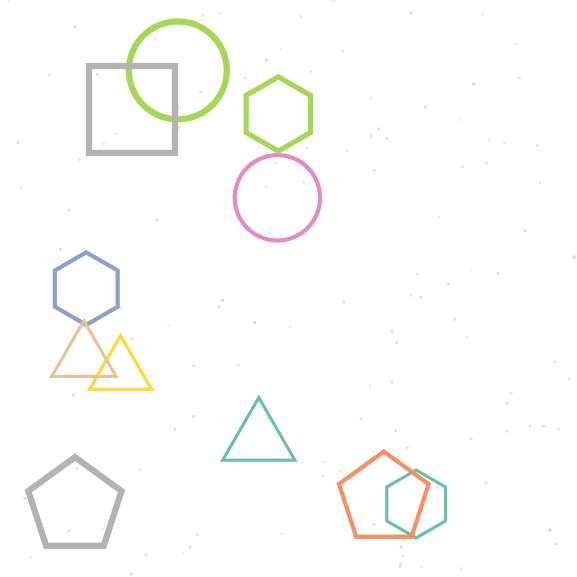[{"shape": "triangle", "thickness": 1.5, "radius": 0.36, "center": [0.448, 0.238]}, {"shape": "hexagon", "thickness": 1.5, "radius": 0.29, "center": [0.721, 0.126]}, {"shape": "pentagon", "thickness": 2, "radius": 0.41, "center": [0.665, 0.136]}, {"shape": "hexagon", "thickness": 2, "radius": 0.31, "center": [0.149, 0.499]}, {"shape": "circle", "thickness": 2, "radius": 0.37, "center": [0.48, 0.657]}, {"shape": "hexagon", "thickness": 2.5, "radius": 0.32, "center": [0.482, 0.802]}, {"shape": "circle", "thickness": 3, "radius": 0.42, "center": [0.308, 0.877]}, {"shape": "triangle", "thickness": 1.5, "radius": 0.31, "center": [0.209, 0.356]}, {"shape": "triangle", "thickness": 1.5, "radius": 0.32, "center": [0.145, 0.379]}, {"shape": "square", "thickness": 3, "radius": 0.37, "center": [0.229, 0.809]}, {"shape": "pentagon", "thickness": 3, "radius": 0.42, "center": [0.13, 0.123]}]